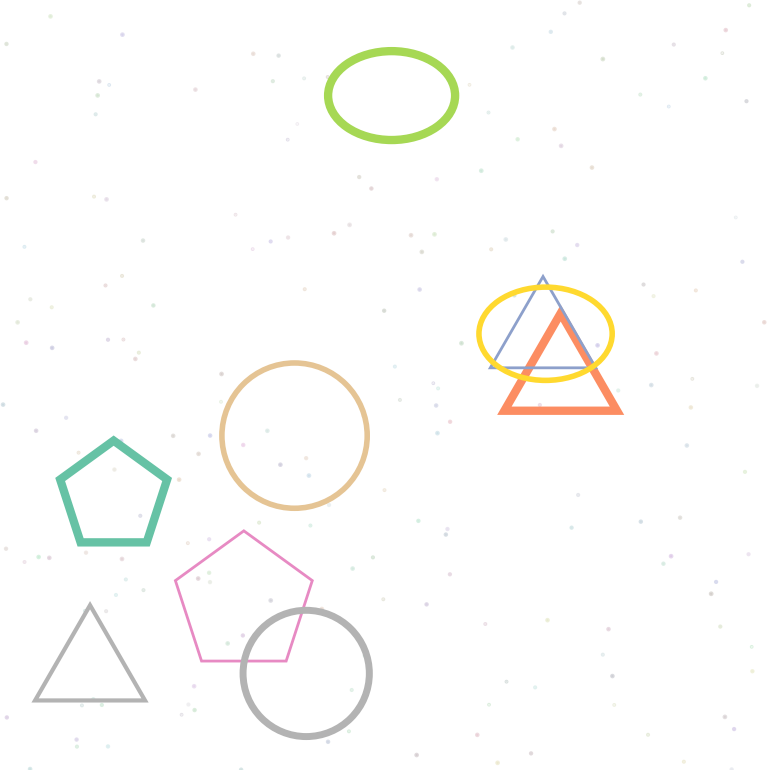[{"shape": "pentagon", "thickness": 3, "radius": 0.37, "center": [0.148, 0.355]}, {"shape": "triangle", "thickness": 3, "radius": 0.42, "center": [0.728, 0.509]}, {"shape": "triangle", "thickness": 1, "radius": 0.4, "center": [0.705, 0.562]}, {"shape": "pentagon", "thickness": 1, "radius": 0.47, "center": [0.317, 0.217]}, {"shape": "oval", "thickness": 3, "radius": 0.41, "center": [0.509, 0.876]}, {"shape": "oval", "thickness": 2, "radius": 0.43, "center": [0.709, 0.567]}, {"shape": "circle", "thickness": 2, "radius": 0.47, "center": [0.383, 0.434]}, {"shape": "circle", "thickness": 2.5, "radius": 0.41, "center": [0.398, 0.125]}, {"shape": "triangle", "thickness": 1.5, "radius": 0.41, "center": [0.117, 0.132]}]